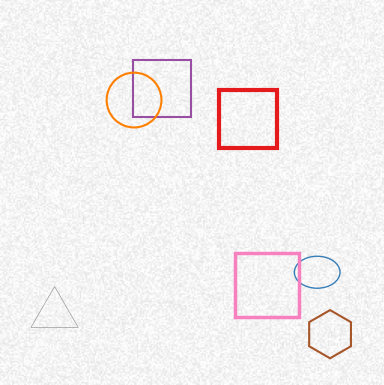[{"shape": "square", "thickness": 3, "radius": 0.38, "center": [0.645, 0.691]}, {"shape": "oval", "thickness": 1, "radius": 0.3, "center": [0.824, 0.293]}, {"shape": "square", "thickness": 1.5, "radius": 0.37, "center": [0.421, 0.77]}, {"shape": "circle", "thickness": 1.5, "radius": 0.36, "center": [0.348, 0.74]}, {"shape": "hexagon", "thickness": 1.5, "radius": 0.31, "center": [0.857, 0.132]}, {"shape": "square", "thickness": 2.5, "radius": 0.41, "center": [0.694, 0.26]}, {"shape": "triangle", "thickness": 0.5, "radius": 0.35, "center": [0.142, 0.185]}]